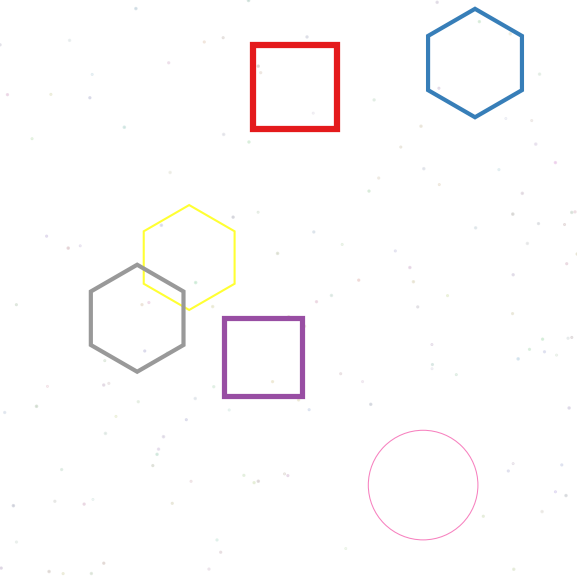[{"shape": "square", "thickness": 3, "radius": 0.36, "center": [0.511, 0.848]}, {"shape": "hexagon", "thickness": 2, "radius": 0.47, "center": [0.823, 0.89]}, {"shape": "square", "thickness": 2.5, "radius": 0.34, "center": [0.455, 0.382]}, {"shape": "hexagon", "thickness": 1, "radius": 0.45, "center": [0.328, 0.553]}, {"shape": "circle", "thickness": 0.5, "radius": 0.47, "center": [0.733, 0.159]}, {"shape": "hexagon", "thickness": 2, "radius": 0.46, "center": [0.238, 0.448]}]